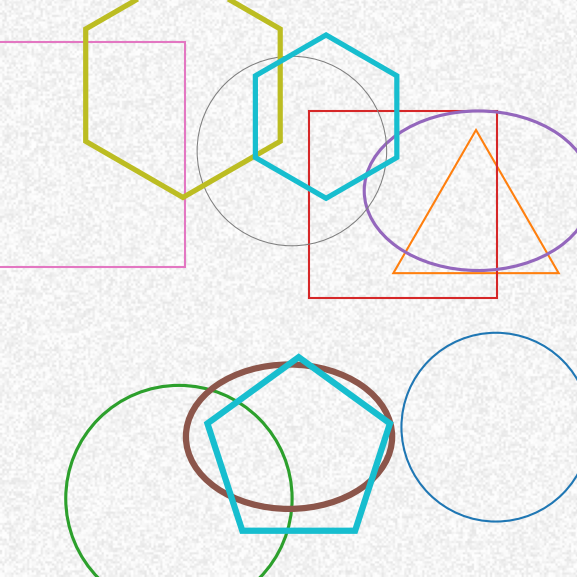[{"shape": "circle", "thickness": 1, "radius": 0.82, "center": [0.859, 0.259]}, {"shape": "triangle", "thickness": 1, "radius": 0.83, "center": [0.824, 0.609]}, {"shape": "circle", "thickness": 1.5, "radius": 0.98, "center": [0.31, 0.136]}, {"shape": "square", "thickness": 1, "radius": 0.81, "center": [0.698, 0.644]}, {"shape": "oval", "thickness": 1.5, "radius": 0.99, "center": [0.828, 0.669]}, {"shape": "oval", "thickness": 3, "radius": 0.89, "center": [0.5, 0.243]}, {"shape": "square", "thickness": 1, "radius": 0.97, "center": [0.126, 0.731]}, {"shape": "circle", "thickness": 0.5, "radius": 0.82, "center": [0.505, 0.738]}, {"shape": "hexagon", "thickness": 2.5, "radius": 0.97, "center": [0.317, 0.852]}, {"shape": "pentagon", "thickness": 3, "radius": 0.83, "center": [0.517, 0.215]}, {"shape": "hexagon", "thickness": 2.5, "radius": 0.71, "center": [0.565, 0.797]}]